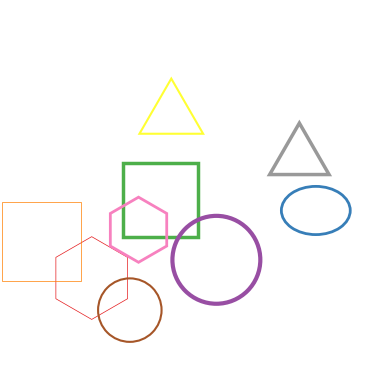[{"shape": "hexagon", "thickness": 0.5, "radius": 0.54, "center": [0.238, 0.278]}, {"shape": "oval", "thickness": 2, "radius": 0.45, "center": [0.82, 0.453]}, {"shape": "square", "thickness": 2.5, "radius": 0.48, "center": [0.417, 0.48]}, {"shape": "circle", "thickness": 3, "radius": 0.57, "center": [0.562, 0.325]}, {"shape": "square", "thickness": 0.5, "radius": 0.51, "center": [0.107, 0.373]}, {"shape": "triangle", "thickness": 1.5, "radius": 0.48, "center": [0.445, 0.7]}, {"shape": "circle", "thickness": 1.5, "radius": 0.41, "center": [0.337, 0.195]}, {"shape": "hexagon", "thickness": 2, "radius": 0.42, "center": [0.36, 0.403]}, {"shape": "triangle", "thickness": 2.5, "radius": 0.45, "center": [0.778, 0.591]}]